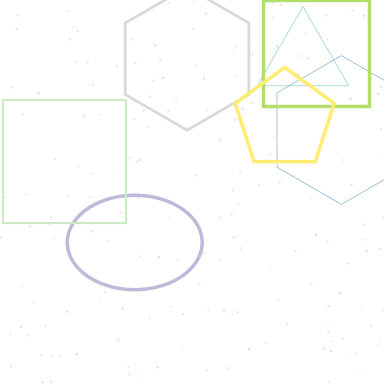[{"shape": "triangle", "thickness": 0.5, "radius": 0.69, "center": [0.787, 0.846]}, {"shape": "oval", "thickness": 2.5, "radius": 0.88, "center": [0.35, 0.37]}, {"shape": "hexagon", "thickness": 0.5, "radius": 0.97, "center": [0.887, 0.662]}, {"shape": "square", "thickness": 2.5, "radius": 0.69, "center": [0.821, 0.863]}, {"shape": "hexagon", "thickness": 2, "radius": 0.93, "center": [0.486, 0.847]}, {"shape": "square", "thickness": 1.5, "radius": 0.8, "center": [0.167, 0.581]}, {"shape": "pentagon", "thickness": 2.5, "radius": 0.68, "center": [0.739, 0.69]}]